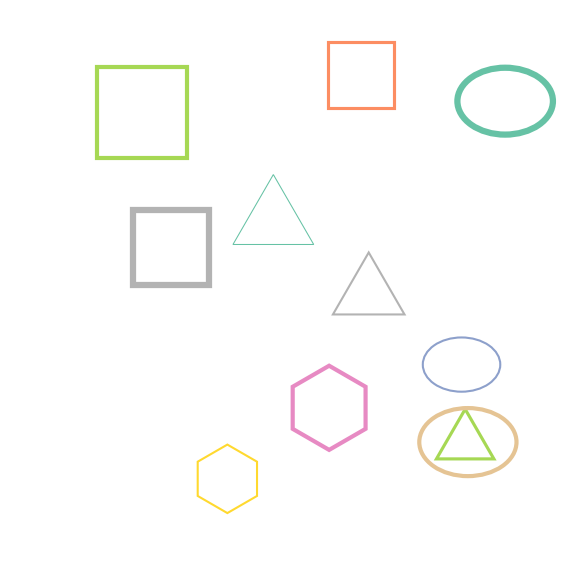[{"shape": "oval", "thickness": 3, "radius": 0.41, "center": [0.875, 0.824]}, {"shape": "triangle", "thickness": 0.5, "radius": 0.4, "center": [0.473, 0.616]}, {"shape": "square", "thickness": 1.5, "radius": 0.29, "center": [0.625, 0.869]}, {"shape": "oval", "thickness": 1, "radius": 0.34, "center": [0.799, 0.368]}, {"shape": "hexagon", "thickness": 2, "radius": 0.36, "center": [0.57, 0.293]}, {"shape": "triangle", "thickness": 1.5, "radius": 0.29, "center": [0.805, 0.233]}, {"shape": "square", "thickness": 2, "radius": 0.39, "center": [0.246, 0.804]}, {"shape": "hexagon", "thickness": 1, "radius": 0.3, "center": [0.394, 0.17]}, {"shape": "oval", "thickness": 2, "radius": 0.42, "center": [0.81, 0.234]}, {"shape": "square", "thickness": 3, "radius": 0.33, "center": [0.296, 0.571]}, {"shape": "triangle", "thickness": 1, "radius": 0.36, "center": [0.638, 0.49]}]